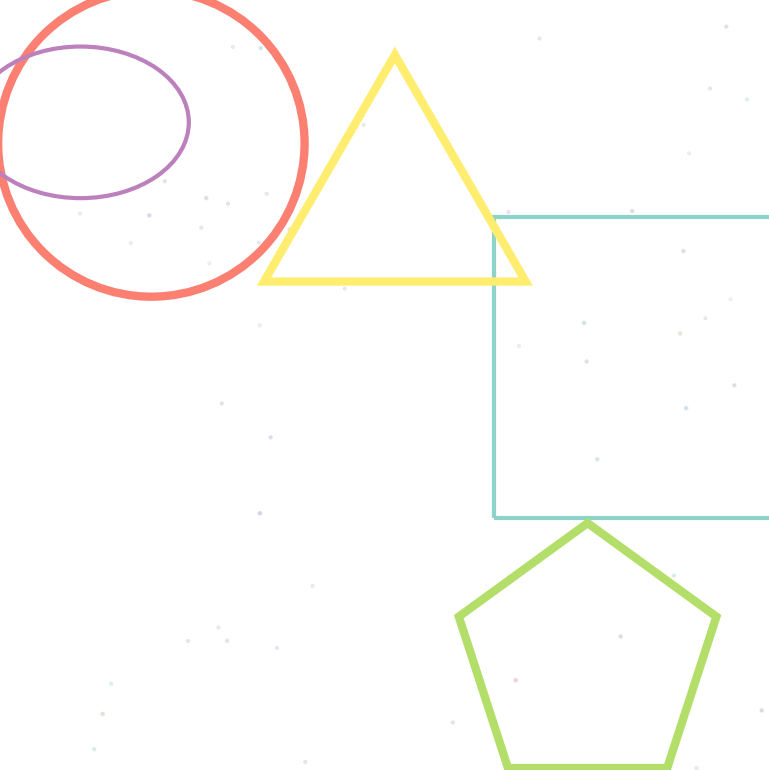[{"shape": "square", "thickness": 1.5, "radius": 0.98, "center": [0.836, 0.523]}, {"shape": "circle", "thickness": 3, "radius": 0.99, "center": [0.197, 0.814]}, {"shape": "pentagon", "thickness": 3, "radius": 0.88, "center": [0.763, 0.145]}, {"shape": "oval", "thickness": 1.5, "radius": 0.7, "center": [0.105, 0.841]}, {"shape": "triangle", "thickness": 3, "radius": 0.98, "center": [0.513, 0.732]}]